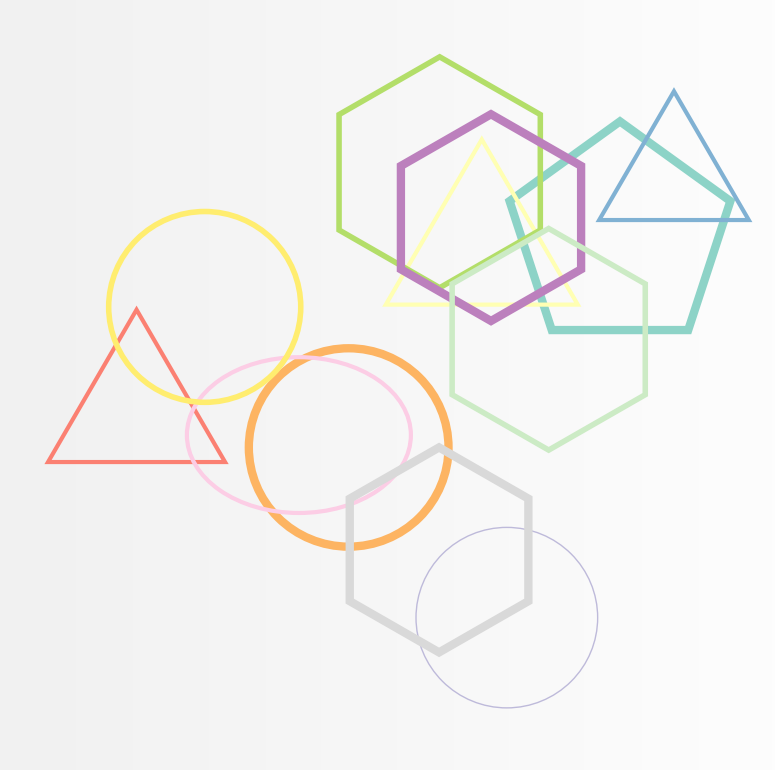[{"shape": "pentagon", "thickness": 3, "radius": 0.75, "center": [0.8, 0.693]}, {"shape": "triangle", "thickness": 1.5, "radius": 0.71, "center": [0.622, 0.676]}, {"shape": "circle", "thickness": 0.5, "radius": 0.59, "center": [0.654, 0.198]}, {"shape": "triangle", "thickness": 1.5, "radius": 0.66, "center": [0.176, 0.466]}, {"shape": "triangle", "thickness": 1.5, "radius": 0.56, "center": [0.87, 0.77]}, {"shape": "circle", "thickness": 3, "radius": 0.64, "center": [0.45, 0.419]}, {"shape": "hexagon", "thickness": 2, "radius": 0.75, "center": [0.567, 0.776]}, {"shape": "oval", "thickness": 1.5, "radius": 0.72, "center": [0.386, 0.435]}, {"shape": "hexagon", "thickness": 3, "radius": 0.67, "center": [0.567, 0.286]}, {"shape": "hexagon", "thickness": 3, "radius": 0.67, "center": [0.634, 0.717]}, {"shape": "hexagon", "thickness": 2, "radius": 0.72, "center": [0.708, 0.559]}, {"shape": "circle", "thickness": 2, "radius": 0.62, "center": [0.264, 0.601]}]